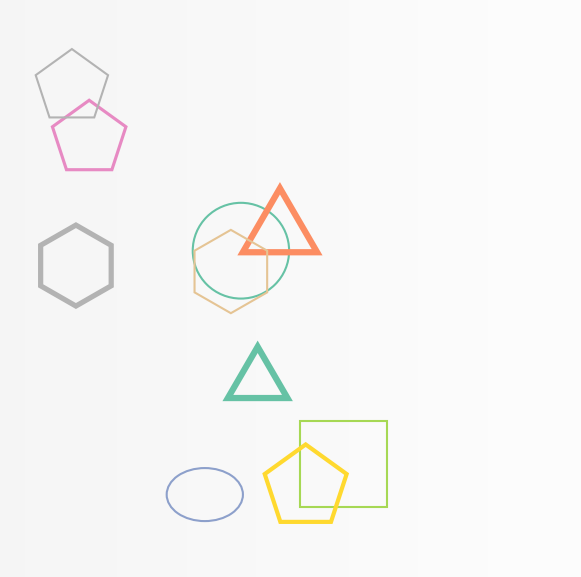[{"shape": "circle", "thickness": 1, "radius": 0.41, "center": [0.414, 0.565]}, {"shape": "triangle", "thickness": 3, "radius": 0.3, "center": [0.443, 0.339]}, {"shape": "triangle", "thickness": 3, "radius": 0.37, "center": [0.482, 0.599]}, {"shape": "oval", "thickness": 1, "radius": 0.33, "center": [0.352, 0.143]}, {"shape": "pentagon", "thickness": 1.5, "radius": 0.33, "center": [0.153, 0.759]}, {"shape": "square", "thickness": 1, "radius": 0.37, "center": [0.591, 0.196]}, {"shape": "pentagon", "thickness": 2, "radius": 0.37, "center": [0.526, 0.155]}, {"shape": "hexagon", "thickness": 1, "radius": 0.36, "center": [0.397, 0.529]}, {"shape": "pentagon", "thickness": 1, "radius": 0.33, "center": [0.124, 0.849]}, {"shape": "hexagon", "thickness": 2.5, "radius": 0.35, "center": [0.131, 0.539]}]